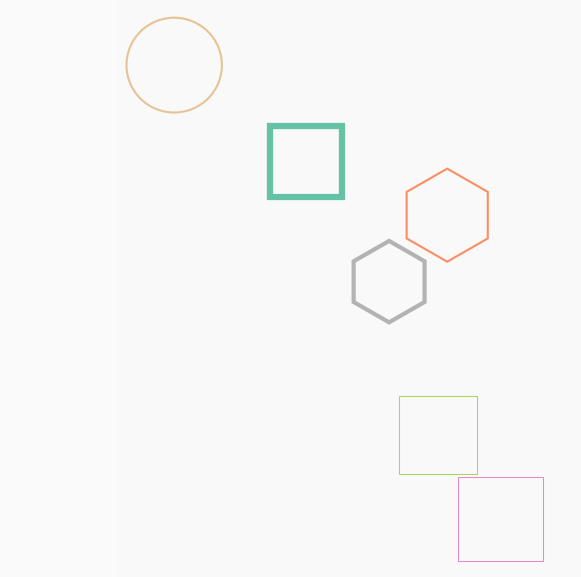[{"shape": "square", "thickness": 3, "radius": 0.31, "center": [0.526, 0.72]}, {"shape": "hexagon", "thickness": 1, "radius": 0.4, "center": [0.769, 0.627]}, {"shape": "square", "thickness": 0.5, "radius": 0.36, "center": [0.861, 0.101]}, {"shape": "square", "thickness": 0.5, "radius": 0.34, "center": [0.754, 0.246]}, {"shape": "circle", "thickness": 1, "radius": 0.41, "center": [0.3, 0.886]}, {"shape": "hexagon", "thickness": 2, "radius": 0.35, "center": [0.669, 0.511]}]